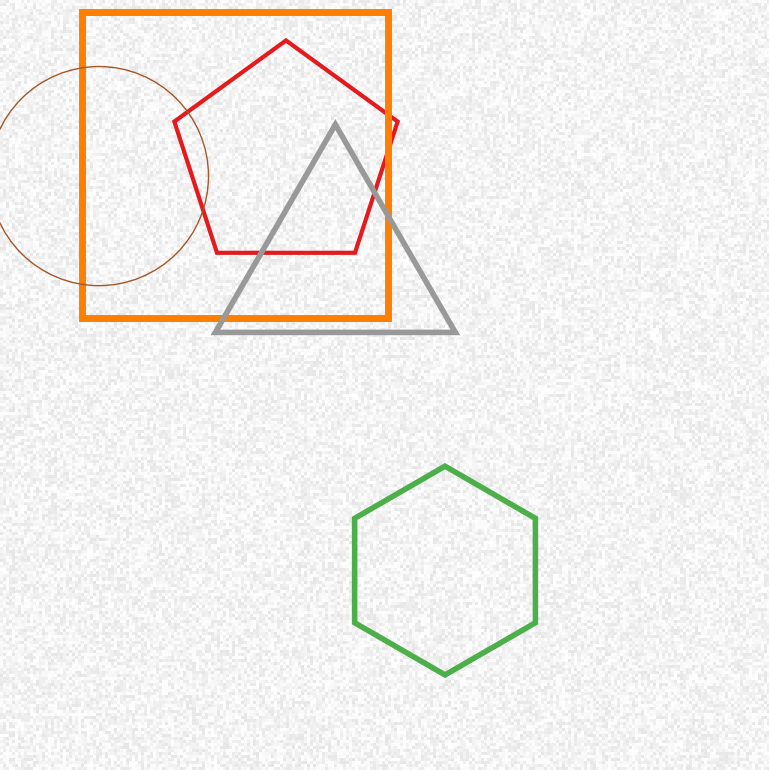[{"shape": "pentagon", "thickness": 1.5, "radius": 0.76, "center": [0.371, 0.795]}, {"shape": "hexagon", "thickness": 2, "radius": 0.68, "center": [0.578, 0.259]}, {"shape": "square", "thickness": 2.5, "radius": 0.99, "center": [0.305, 0.785]}, {"shape": "circle", "thickness": 0.5, "radius": 0.71, "center": [0.129, 0.771]}, {"shape": "triangle", "thickness": 2, "radius": 0.9, "center": [0.436, 0.658]}]